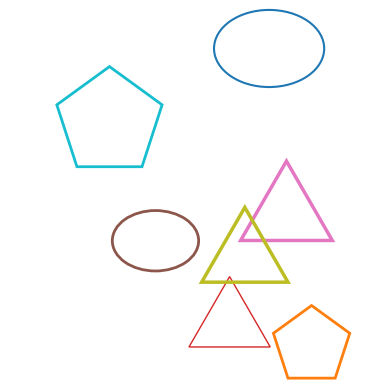[{"shape": "oval", "thickness": 1.5, "radius": 0.72, "center": [0.699, 0.874]}, {"shape": "pentagon", "thickness": 2, "radius": 0.52, "center": [0.809, 0.102]}, {"shape": "triangle", "thickness": 1, "radius": 0.61, "center": [0.596, 0.16]}, {"shape": "oval", "thickness": 2, "radius": 0.56, "center": [0.404, 0.375]}, {"shape": "triangle", "thickness": 2.5, "radius": 0.69, "center": [0.744, 0.444]}, {"shape": "triangle", "thickness": 2.5, "radius": 0.65, "center": [0.636, 0.332]}, {"shape": "pentagon", "thickness": 2, "radius": 0.72, "center": [0.284, 0.683]}]